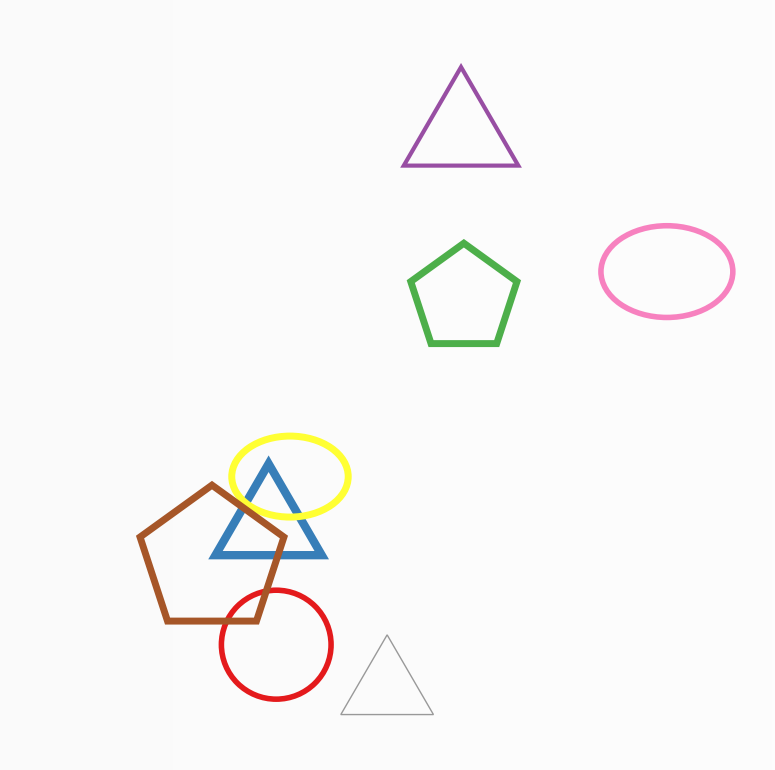[{"shape": "circle", "thickness": 2, "radius": 0.35, "center": [0.356, 0.163]}, {"shape": "triangle", "thickness": 3, "radius": 0.4, "center": [0.347, 0.319]}, {"shape": "pentagon", "thickness": 2.5, "radius": 0.36, "center": [0.599, 0.612]}, {"shape": "triangle", "thickness": 1.5, "radius": 0.43, "center": [0.595, 0.828]}, {"shape": "oval", "thickness": 2.5, "radius": 0.38, "center": [0.374, 0.381]}, {"shape": "pentagon", "thickness": 2.5, "radius": 0.49, "center": [0.274, 0.272]}, {"shape": "oval", "thickness": 2, "radius": 0.43, "center": [0.861, 0.647]}, {"shape": "triangle", "thickness": 0.5, "radius": 0.35, "center": [0.5, 0.107]}]